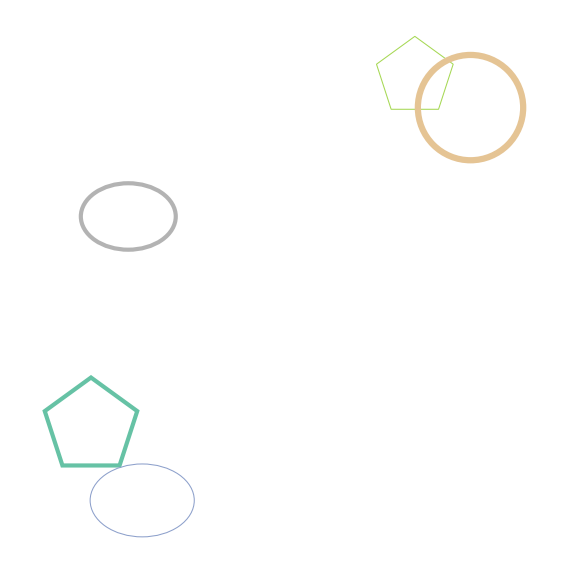[{"shape": "pentagon", "thickness": 2, "radius": 0.42, "center": [0.158, 0.261]}, {"shape": "oval", "thickness": 0.5, "radius": 0.45, "center": [0.246, 0.133]}, {"shape": "pentagon", "thickness": 0.5, "radius": 0.35, "center": [0.718, 0.866]}, {"shape": "circle", "thickness": 3, "radius": 0.46, "center": [0.815, 0.813]}, {"shape": "oval", "thickness": 2, "radius": 0.41, "center": [0.222, 0.624]}]